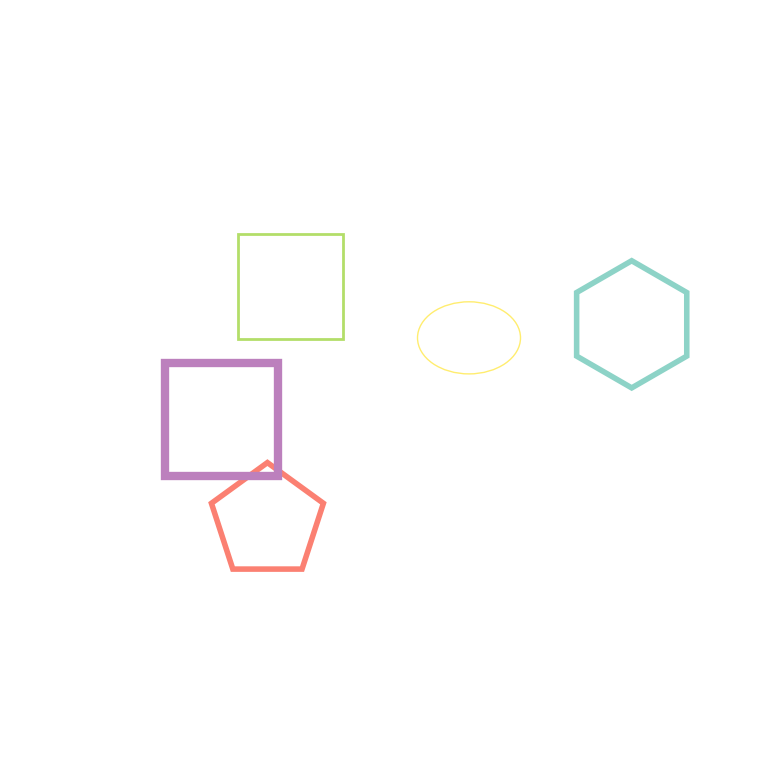[{"shape": "hexagon", "thickness": 2, "radius": 0.41, "center": [0.82, 0.579]}, {"shape": "pentagon", "thickness": 2, "radius": 0.38, "center": [0.347, 0.323]}, {"shape": "square", "thickness": 1, "radius": 0.34, "center": [0.377, 0.628]}, {"shape": "square", "thickness": 3, "radius": 0.36, "center": [0.288, 0.455]}, {"shape": "oval", "thickness": 0.5, "radius": 0.33, "center": [0.609, 0.561]}]